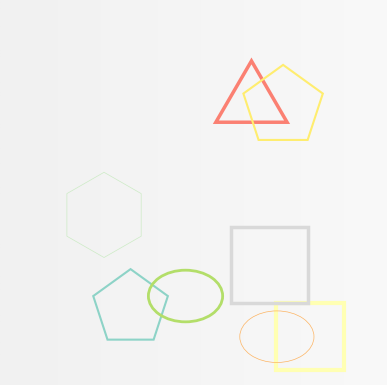[{"shape": "pentagon", "thickness": 1.5, "radius": 0.51, "center": [0.337, 0.2]}, {"shape": "square", "thickness": 3, "radius": 0.44, "center": [0.8, 0.126]}, {"shape": "triangle", "thickness": 2.5, "radius": 0.53, "center": [0.649, 0.736]}, {"shape": "oval", "thickness": 0.5, "radius": 0.48, "center": [0.715, 0.125]}, {"shape": "oval", "thickness": 2, "radius": 0.48, "center": [0.479, 0.231]}, {"shape": "square", "thickness": 2.5, "radius": 0.5, "center": [0.696, 0.312]}, {"shape": "hexagon", "thickness": 0.5, "radius": 0.55, "center": [0.268, 0.442]}, {"shape": "pentagon", "thickness": 1.5, "radius": 0.54, "center": [0.731, 0.724]}]